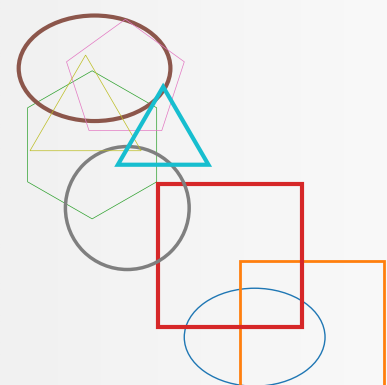[{"shape": "oval", "thickness": 1, "radius": 0.91, "center": [0.657, 0.124]}, {"shape": "square", "thickness": 2, "radius": 0.93, "center": [0.806, 0.135]}, {"shape": "hexagon", "thickness": 0.5, "radius": 0.96, "center": [0.238, 0.624]}, {"shape": "square", "thickness": 3, "radius": 0.93, "center": [0.593, 0.337]}, {"shape": "oval", "thickness": 3, "radius": 0.98, "center": [0.244, 0.823]}, {"shape": "pentagon", "thickness": 0.5, "radius": 0.8, "center": [0.324, 0.79]}, {"shape": "circle", "thickness": 2.5, "radius": 0.8, "center": [0.328, 0.46]}, {"shape": "triangle", "thickness": 0.5, "radius": 0.83, "center": [0.221, 0.691]}, {"shape": "triangle", "thickness": 3, "radius": 0.67, "center": [0.421, 0.64]}]